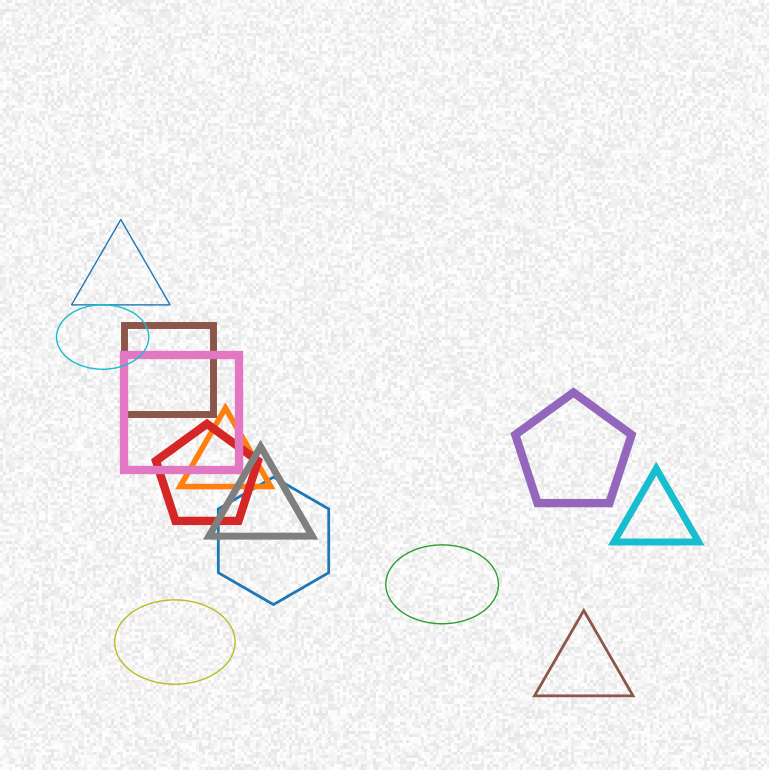[{"shape": "hexagon", "thickness": 1, "radius": 0.41, "center": [0.355, 0.298]}, {"shape": "triangle", "thickness": 0.5, "radius": 0.37, "center": [0.157, 0.641]}, {"shape": "triangle", "thickness": 2, "radius": 0.34, "center": [0.293, 0.402]}, {"shape": "oval", "thickness": 0.5, "radius": 0.37, "center": [0.574, 0.241]}, {"shape": "pentagon", "thickness": 3, "radius": 0.35, "center": [0.269, 0.38]}, {"shape": "pentagon", "thickness": 3, "radius": 0.4, "center": [0.745, 0.411]}, {"shape": "triangle", "thickness": 1, "radius": 0.37, "center": [0.758, 0.133]}, {"shape": "square", "thickness": 2.5, "radius": 0.29, "center": [0.219, 0.52]}, {"shape": "square", "thickness": 3, "radius": 0.37, "center": [0.236, 0.464]}, {"shape": "triangle", "thickness": 2.5, "radius": 0.39, "center": [0.338, 0.342]}, {"shape": "oval", "thickness": 0.5, "radius": 0.39, "center": [0.227, 0.166]}, {"shape": "triangle", "thickness": 2.5, "radius": 0.32, "center": [0.852, 0.328]}, {"shape": "oval", "thickness": 0.5, "radius": 0.3, "center": [0.133, 0.562]}]